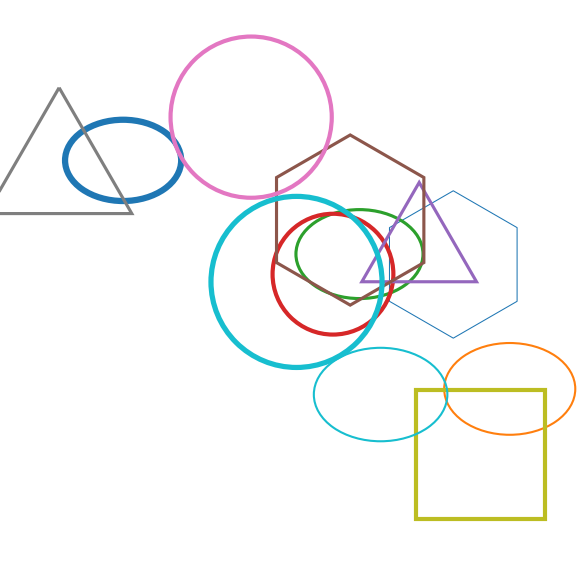[{"shape": "hexagon", "thickness": 0.5, "radius": 0.64, "center": [0.785, 0.541]}, {"shape": "oval", "thickness": 3, "radius": 0.5, "center": [0.213, 0.721]}, {"shape": "oval", "thickness": 1, "radius": 0.57, "center": [0.883, 0.326]}, {"shape": "oval", "thickness": 1.5, "radius": 0.55, "center": [0.622, 0.559]}, {"shape": "circle", "thickness": 2, "radius": 0.52, "center": [0.577, 0.524]}, {"shape": "triangle", "thickness": 1.5, "radius": 0.57, "center": [0.726, 0.569]}, {"shape": "hexagon", "thickness": 1.5, "radius": 0.74, "center": [0.606, 0.618]}, {"shape": "circle", "thickness": 2, "radius": 0.7, "center": [0.435, 0.796]}, {"shape": "triangle", "thickness": 1.5, "radius": 0.73, "center": [0.102, 0.702]}, {"shape": "square", "thickness": 2, "radius": 0.56, "center": [0.832, 0.212]}, {"shape": "circle", "thickness": 2.5, "radius": 0.74, "center": [0.513, 0.511]}, {"shape": "oval", "thickness": 1, "radius": 0.58, "center": [0.659, 0.316]}]